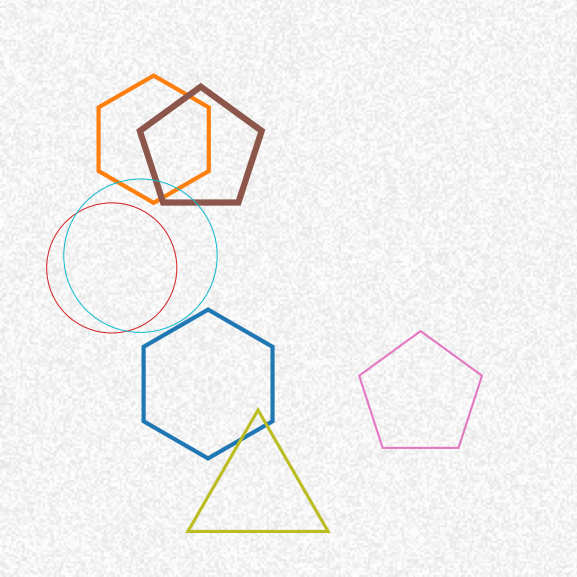[{"shape": "hexagon", "thickness": 2, "radius": 0.64, "center": [0.36, 0.334]}, {"shape": "hexagon", "thickness": 2, "radius": 0.55, "center": [0.266, 0.758]}, {"shape": "circle", "thickness": 0.5, "radius": 0.56, "center": [0.193, 0.535]}, {"shape": "pentagon", "thickness": 3, "radius": 0.55, "center": [0.348, 0.738]}, {"shape": "pentagon", "thickness": 1, "radius": 0.56, "center": [0.728, 0.314]}, {"shape": "triangle", "thickness": 1.5, "radius": 0.7, "center": [0.447, 0.149]}, {"shape": "circle", "thickness": 0.5, "radius": 0.66, "center": [0.243, 0.556]}]